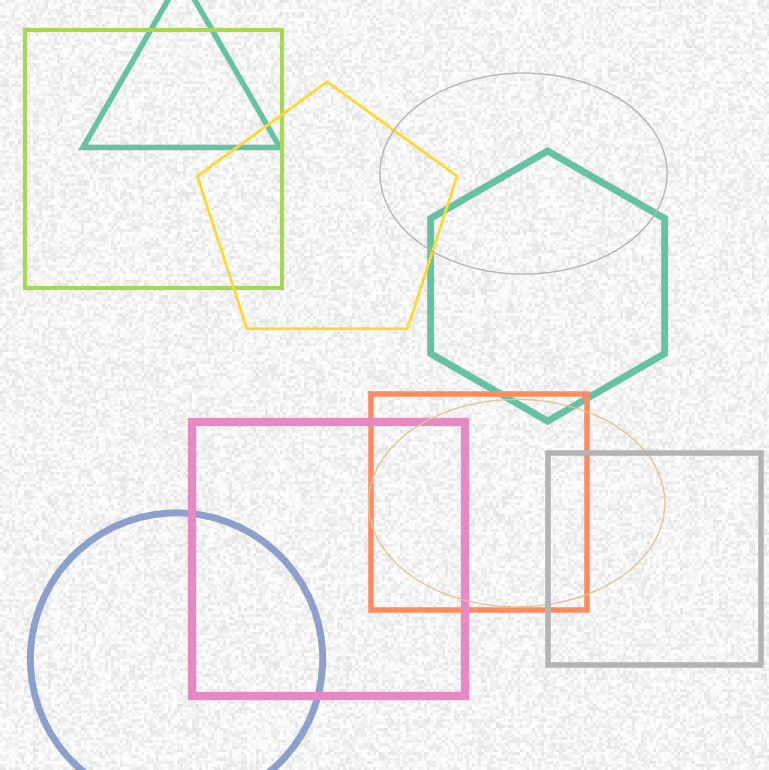[{"shape": "triangle", "thickness": 2, "radius": 0.74, "center": [0.236, 0.882]}, {"shape": "hexagon", "thickness": 2.5, "radius": 0.88, "center": [0.711, 0.629]}, {"shape": "square", "thickness": 2, "radius": 0.7, "center": [0.622, 0.348]}, {"shape": "circle", "thickness": 2.5, "radius": 0.95, "center": [0.229, 0.144]}, {"shape": "square", "thickness": 3, "radius": 0.89, "center": [0.426, 0.274]}, {"shape": "square", "thickness": 1.5, "radius": 0.83, "center": [0.199, 0.794]}, {"shape": "pentagon", "thickness": 1, "radius": 0.89, "center": [0.425, 0.717]}, {"shape": "oval", "thickness": 0.5, "radius": 0.96, "center": [0.671, 0.347]}, {"shape": "square", "thickness": 2, "radius": 0.69, "center": [0.85, 0.274]}, {"shape": "oval", "thickness": 0.5, "radius": 0.93, "center": [0.68, 0.775]}]